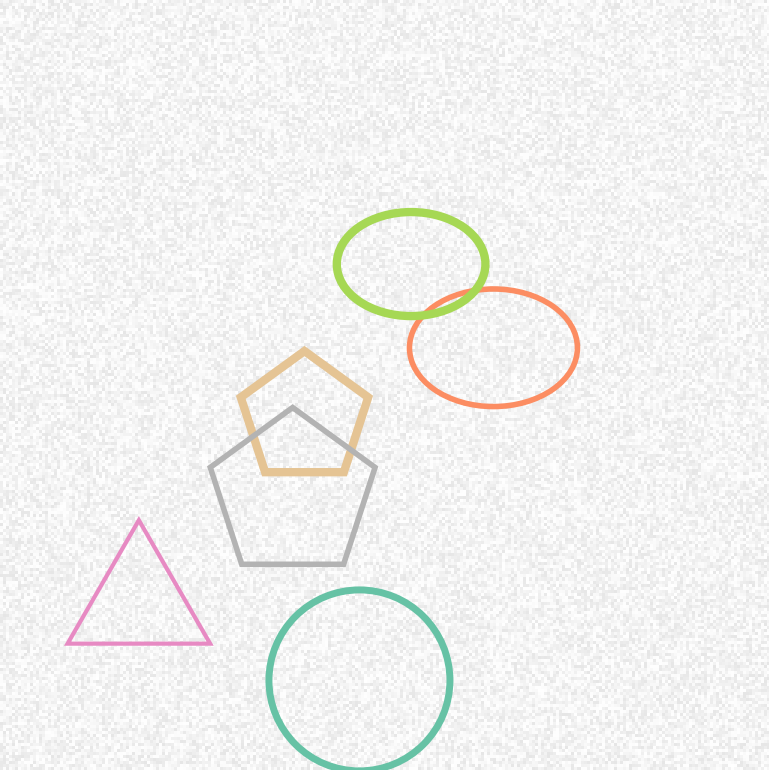[{"shape": "circle", "thickness": 2.5, "radius": 0.59, "center": [0.467, 0.116]}, {"shape": "oval", "thickness": 2, "radius": 0.55, "center": [0.641, 0.548]}, {"shape": "triangle", "thickness": 1.5, "radius": 0.53, "center": [0.18, 0.218]}, {"shape": "oval", "thickness": 3, "radius": 0.48, "center": [0.534, 0.657]}, {"shape": "pentagon", "thickness": 3, "radius": 0.43, "center": [0.395, 0.457]}, {"shape": "pentagon", "thickness": 2, "radius": 0.56, "center": [0.38, 0.358]}]